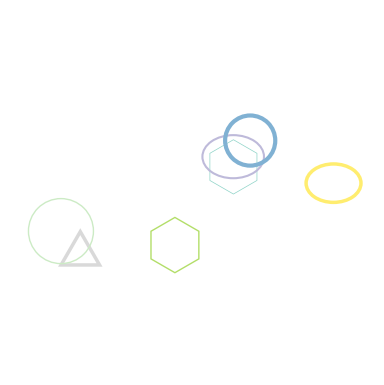[{"shape": "hexagon", "thickness": 0.5, "radius": 0.35, "center": [0.606, 0.567]}, {"shape": "oval", "thickness": 1.5, "radius": 0.4, "center": [0.606, 0.593]}, {"shape": "circle", "thickness": 3, "radius": 0.33, "center": [0.65, 0.635]}, {"shape": "hexagon", "thickness": 1, "radius": 0.36, "center": [0.454, 0.363]}, {"shape": "triangle", "thickness": 2.5, "radius": 0.29, "center": [0.209, 0.341]}, {"shape": "circle", "thickness": 1, "radius": 0.42, "center": [0.158, 0.4]}, {"shape": "oval", "thickness": 2.5, "radius": 0.36, "center": [0.866, 0.524]}]